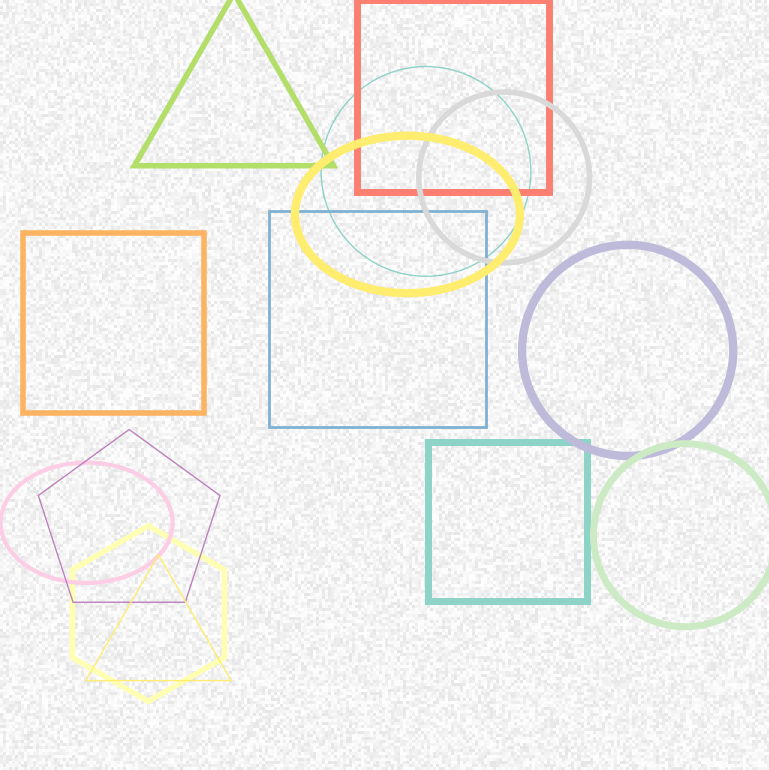[{"shape": "circle", "thickness": 0.5, "radius": 0.68, "center": [0.553, 0.777]}, {"shape": "square", "thickness": 2.5, "radius": 0.51, "center": [0.659, 0.322]}, {"shape": "hexagon", "thickness": 2, "radius": 0.57, "center": [0.193, 0.203]}, {"shape": "circle", "thickness": 3, "radius": 0.69, "center": [0.815, 0.545]}, {"shape": "square", "thickness": 2.5, "radius": 0.62, "center": [0.588, 0.875]}, {"shape": "square", "thickness": 1, "radius": 0.7, "center": [0.49, 0.586]}, {"shape": "square", "thickness": 2, "radius": 0.59, "center": [0.147, 0.58]}, {"shape": "triangle", "thickness": 2, "radius": 0.75, "center": [0.304, 0.859]}, {"shape": "oval", "thickness": 1.5, "radius": 0.56, "center": [0.113, 0.321]}, {"shape": "circle", "thickness": 2, "radius": 0.55, "center": [0.655, 0.77]}, {"shape": "pentagon", "thickness": 0.5, "radius": 0.62, "center": [0.168, 0.318]}, {"shape": "circle", "thickness": 2.5, "radius": 0.59, "center": [0.89, 0.305]}, {"shape": "triangle", "thickness": 0.5, "radius": 0.55, "center": [0.206, 0.171]}, {"shape": "oval", "thickness": 3, "radius": 0.73, "center": [0.529, 0.722]}]